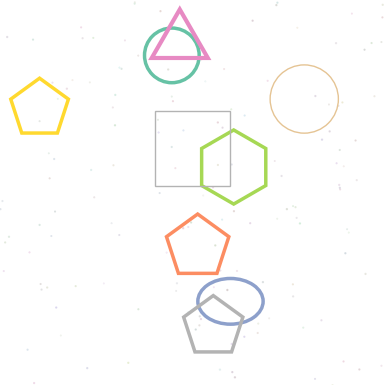[{"shape": "circle", "thickness": 2.5, "radius": 0.35, "center": [0.446, 0.856]}, {"shape": "pentagon", "thickness": 2.5, "radius": 0.43, "center": [0.513, 0.359]}, {"shape": "oval", "thickness": 2.5, "radius": 0.42, "center": [0.599, 0.217]}, {"shape": "triangle", "thickness": 3, "radius": 0.42, "center": [0.467, 0.891]}, {"shape": "hexagon", "thickness": 2.5, "radius": 0.48, "center": [0.607, 0.566]}, {"shape": "pentagon", "thickness": 2.5, "radius": 0.39, "center": [0.103, 0.718]}, {"shape": "circle", "thickness": 1, "radius": 0.44, "center": [0.79, 0.743]}, {"shape": "pentagon", "thickness": 2.5, "radius": 0.4, "center": [0.554, 0.151]}, {"shape": "square", "thickness": 1, "radius": 0.49, "center": [0.5, 0.615]}]